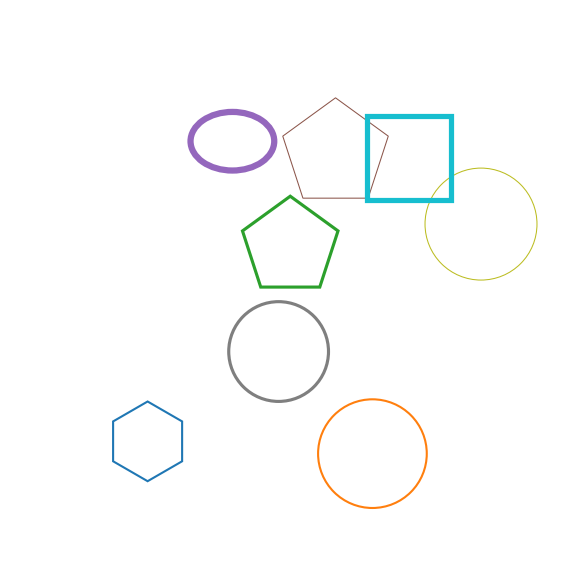[{"shape": "hexagon", "thickness": 1, "radius": 0.35, "center": [0.256, 0.235]}, {"shape": "circle", "thickness": 1, "radius": 0.47, "center": [0.645, 0.214]}, {"shape": "pentagon", "thickness": 1.5, "radius": 0.43, "center": [0.503, 0.572]}, {"shape": "oval", "thickness": 3, "radius": 0.36, "center": [0.402, 0.755]}, {"shape": "pentagon", "thickness": 0.5, "radius": 0.48, "center": [0.581, 0.734]}, {"shape": "circle", "thickness": 1.5, "radius": 0.43, "center": [0.482, 0.39]}, {"shape": "circle", "thickness": 0.5, "radius": 0.48, "center": [0.833, 0.611]}, {"shape": "square", "thickness": 2.5, "radius": 0.36, "center": [0.708, 0.725]}]